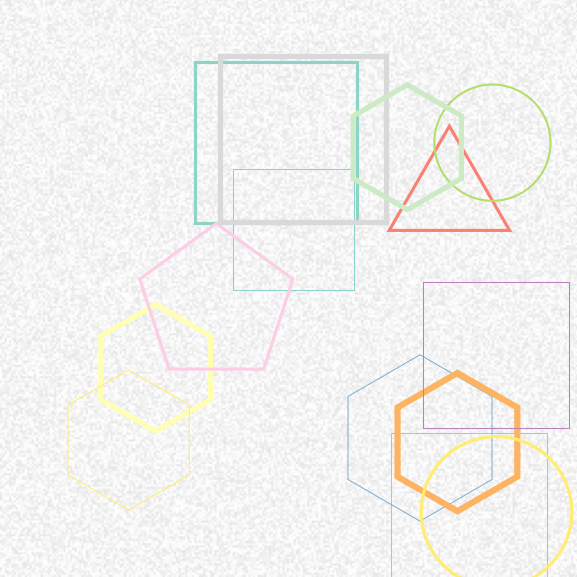[{"shape": "square", "thickness": 1.5, "radius": 0.7, "center": [0.478, 0.752]}, {"shape": "square", "thickness": 0.5, "radius": 0.52, "center": [0.508, 0.602]}, {"shape": "hexagon", "thickness": 2.5, "radius": 0.55, "center": [0.27, 0.362]}, {"shape": "square", "thickness": 0.5, "radius": 0.67, "center": [0.812, 0.114]}, {"shape": "triangle", "thickness": 1.5, "radius": 0.6, "center": [0.778, 0.66]}, {"shape": "hexagon", "thickness": 0.5, "radius": 0.72, "center": [0.727, 0.241]}, {"shape": "hexagon", "thickness": 3, "radius": 0.6, "center": [0.792, 0.234]}, {"shape": "circle", "thickness": 1, "radius": 0.5, "center": [0.853, 0.752]}, {"shape": "pentagon", "thickness": 1.5, "radius": 0.7, "center": [0.375, 0.473]}, {"shape": "square", "thickness": 2.5, "radius": 0.72, "center": [0.525, 0.758]}, {"shape": "square", "thickness": 0.5, "radius": 0.63, "center": [0.859, 0.385]}, {"shape": "hexagon", "thickness": 2.5, "radius": 0.54, "center": [0.705, 0.744]}, {"shape": "hexagon", "thickness": 0.5, "radius": 0.61, "center": [0.223, 0.237]}, {"shape": "circle", "thickness": 1.5, "radius": 0.65, "center": [0.86, 0.113]}]